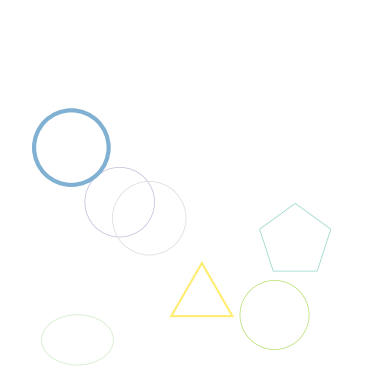[{"shape": "pentagon", "thickness": 0.5, "radius": 0.49, "center": [0.767, 0.375]}, {"shape": "circle", "thickness": 0.5, "radius": 0.45, "center": [0.311, 0.475]}, {"shape": "circle", "thickness": 3, "radius": 0.48, "center": [0.185, 0.617]}, {"shape": "circle", "thickness": 0.5, "radius": 0.45, "center": [0.713, 0.182]}, {"shape": "circle", "thickness": 0.5, "radius": 0.48, "center": [0.388, 0.433]}, {"shape": "oval", "thickness": 0.5, "radius": 0.47, "center": [0.201, 0.117]}, {"shape": "triangle", "thickness": 1.5, "radius": 0.46, "center": [0.524, 0.225]}]